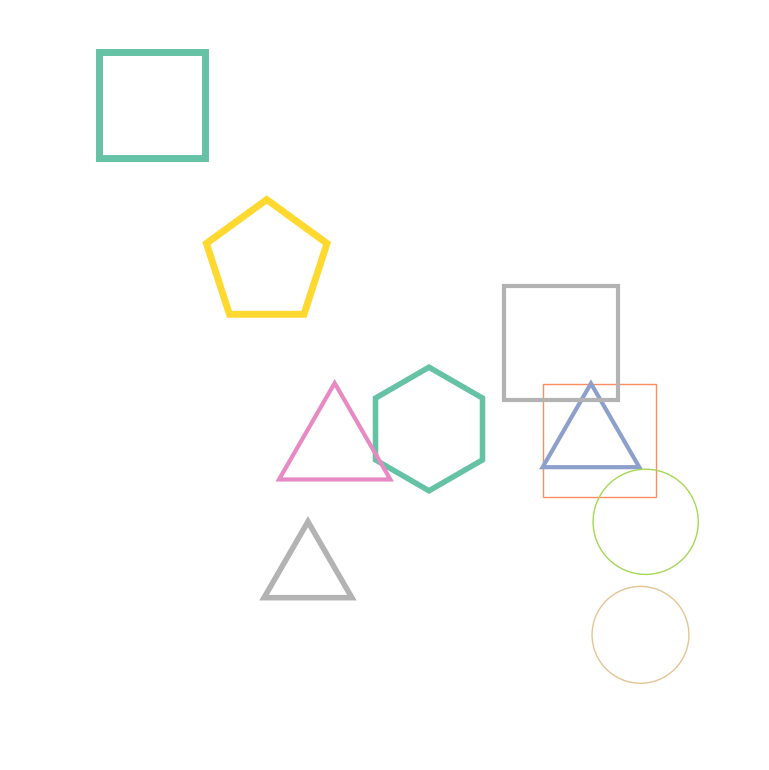[{"shape": "square", "thickness": 2.5, "radius": 0.34, "center": [0.198, 0.864]}, {"shape": "hexagon", "thickness": 2, "radius": 0.4, "center": [0.557, 0.443]}, {"shape": "square", "thickness": 0.5, "radius": 0.37, "center": [0.778, 0.428]}, {"shape": "triangle", "thickness": 1.5, "radius": 0.36, "center": [0.767, 0.43]}, {"shape": "triangle", "thickness": 1.5, "radius": 0.42, "center": [0.435, 0.419]}, {"shape": "circle", "thickness": 0.5, "radius": 0.34, "center": [0.839, 0.322]}, {"shape": "pentagon", "thickness": 2.5, "radius": 0.41, "center": [0.346, 0.658]}, {"shape": "circle", "thickness": 0.5, "radius": 0.31, "center": [0.832, 0.176]}, {"shape": "square", "thickness": 1.5, "radius": 0.37, "center": [0.729, 0.554]}, {"shape": "triangle", "thickness": 2, "radius": 0.33, "center": [0.4, 0.257]}]